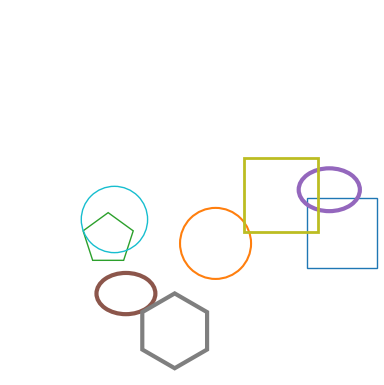[{"shape": "square", "thickness": 1, "radius": 0.45, "center": [0.889, 0.395]}, {"shape": "circle", "thickness": 1.5, "radius": 0.46, "center": [0.56, 0.368]}, {"shape": "pentagon", "thickness": 1, "radius": 0.34, "center": [0.281, 0.379]}, {"shape": "oval", "thickness": 3, "radius": 0.4, "center": [0.855, 0.507]}, {"shape": "oval", "thickness": 3, "radius": 0.38, "center": [0.327, 0.238]}, {"shape": "hexagon", "thickness": 3, "radius": 0.49, "center": [0.454, 0.141]}, {"shape": "square", "thickness": 2, "radius": 0.48, "center": [0.73, 0.494]}, {"shape": "circle", "thickness": 1, "radius": 0.43, "center": [0.297, 0.43]}]